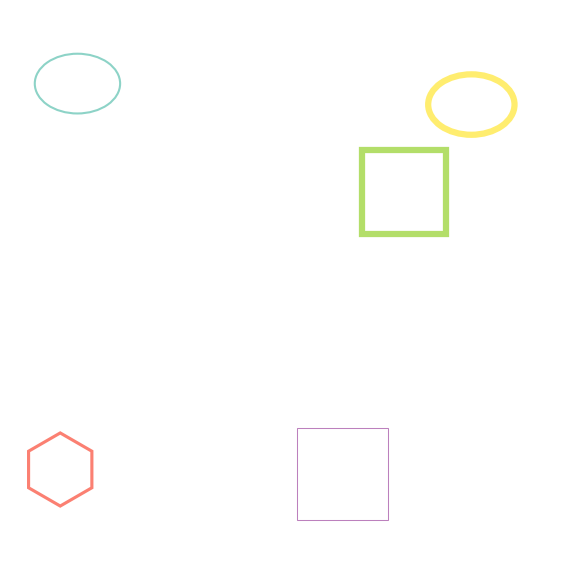[{"shape": "oval", "thickness": 1, "radius": 0.37, "center": [0.134, 0.854]}, {"shape": "hexagon", "thickness": 1.5, "radius": 0.32, "center": [0.104, 0.186]}, {"shape": "square", "thickness": 3, "radius": 0.36, "center": [0.699, 0.667]}, {"shape": "square", "thickness": 0.5, "radius": 0.4, "center": [0.593, 0.179]}, {"shape": "oval", "thickness": 3, "radius": 0.37, "center": [0.816, 0.818]}]